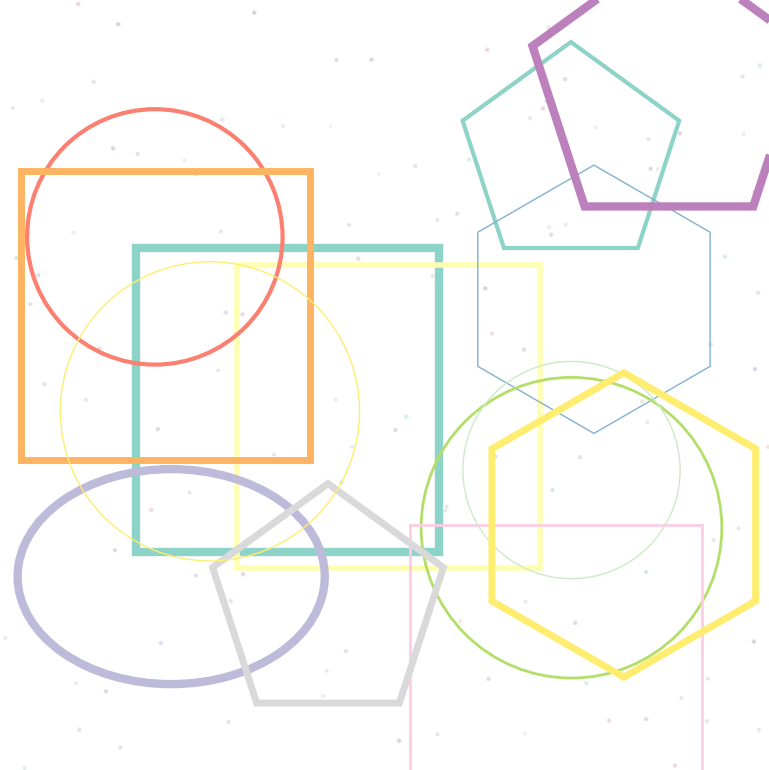[{"shape": "square", "thickness": 3, "radius": 0.99, "center": [0.373, 0.48]}, {"shape": "pentagon", "thickness": 1.5, "radius": 0.74, "center": [0.741, 0.798]}, {"shape": "square", "thickness": 2, "radius": 0.98, "center": [0.505, 0.459]}, {"shape": "oval", "thickness": 3, "radius": 1.0, "center": [0.222, 0.251]}, {"shape": "circle", "thickness": 1.5, "radius": 0.83, "center": [0.201, 0.692]}, {"shape": "hexagon", "thickness": 0.5, "radius": 0.87, "center": [0.771, 0.611]}, {"shape": "square", "thickness": 2.5, "radius": 0.94, "center": [0.215, 0.59]}, {"shape": "circle", "thickness": 1, "radius": 0.98, "center": [0.742, 0.315]}, {"shape": "square", "thickness": 1, "radius": 0.95, "center": [0.722, 0.128]}, {"shape": "pentagon", "thickness": 2.5, "radius": 0.79, "center": [0.426, 0.214]}, {"shape": "pentagon", "thickness": 3, "radius": 0.93, "center": [0.869, 0.883]}, {"shape": "circle", "thickness": 0.5, "radius": 0.71, "center": [0.742, 0.39]}, {"shape": "circle", "thickness": 0.5, "radius": 0.97, "center": [0.273, 0.466]}, {"shape": "hexagon", "thickness": 2.5, "radius": 0.99, "center": [0.81, 0.318]}]